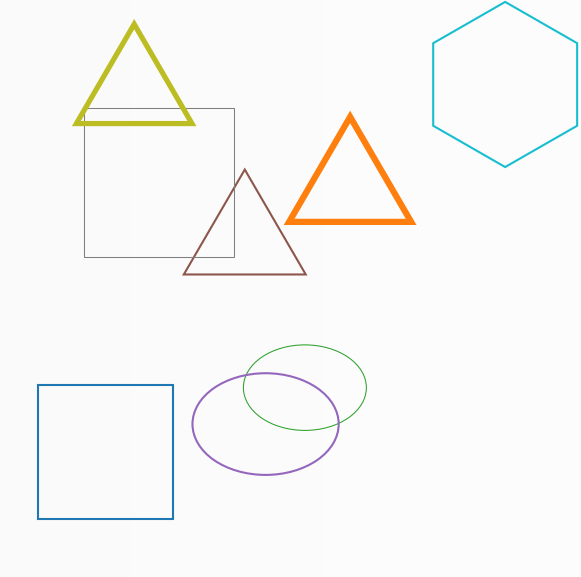[{"shape": "square", "thickness": 1, "radius": 0.58, "center": [0.182, 0.217]}, {"shape": "triangle", "thickness": 3, "radius": 0.61, "center": [0.602, 0.676]}, {"shape": "oval", "thickness": 0.5, "radius": 0.53, "center": [0.525, 0.328]}, {"shape": "oval", "thickness": 1, "radius": 0.63, "center": [0.457, 0.265]}, {"shape": "triangle", "thickness": 1, "radius": 0.61, "center": [0.421, 0.584]}, {"shape": "square", "thickness": 0.5, "radius": 0.65, "center": [0.273, 0.682]}, {"shape": "triangle", "thickness": 2.5, "radius": 0.57, "center": [0.231, 0.843]}, {"shape": "hexagon", "thickness": 1, "radius": 0.71, "center": [0.869, 0.853]}]